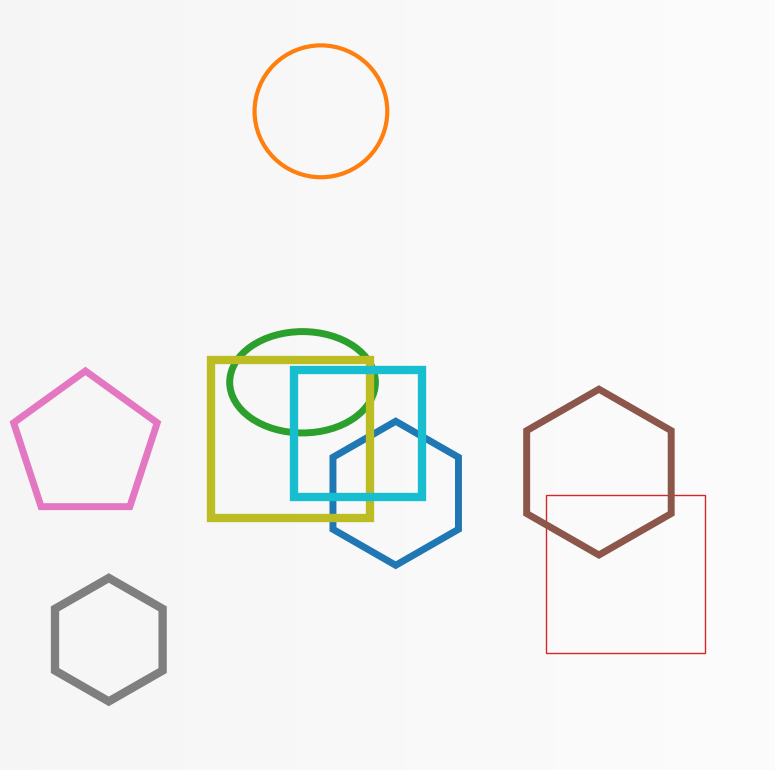[{"shape": "hexagon", "thickness": 2.5, "radius": 0.47, "center": [0.511, 0.359]}, {"shape": "circle", "thickness": 1.5, "radius": 0.43, "center": [0.414, 0.855]}, {"shape": "oval", "thickness": 2.5, "radius": 0.47, "center": [0.39, 0.504]}, {"shape": "square", "thickness": 0.5, "radius": 0.51, "center": [0.807, 0.254]}, {"shape": "hexagon", "thickness": 2.5, "radius": 0.54, "center": [0.773, 0.387]}, {"shape": "pentagon", "thickness": 2.5, "radius": 0.49, "center": [0.11, 0.421]}, {"shape": "hexagon", "thickness": 3, "radius": 0.4, "center": [0.14, 0.169]}, {"shape": "square", "thickness": 3, "radius": 0.51, "center": [0.375, 0.43]}, {"shape": "square", "thickness": 3, "radius": 0.41, "center": [0.462, 0.437]}]